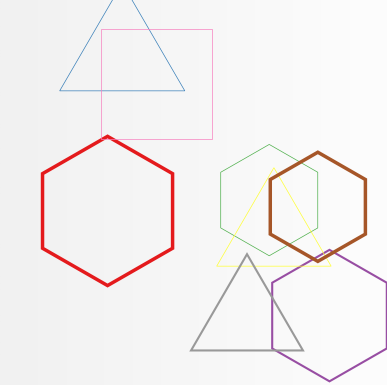[{"shape": "hexagon", "thickness": 2.5, "radius": 0.97, "center": [0.278, 0.452]}, {"shape": "triangle", "thickness": 0.5, "radius": 0.93, "center": [0.315, 0.857]}, {"shape": "hexagon", "thickness": 0.5, "radius": 0.72, "center": [0.695, 0.48]}, {"shape": "hexagon", "thickness": 1.5, "radius": 0.85, "center": [0.85, 0.18]}, {"shape": "triangle", "thickness": 0.5, "radius": 0.85, "center": [0.707, 0.394]}, {"shape": "hexagon", "thickness": 2.5, "radius": 0.71, "center": [0.82, 0.463]}, {"shape": "square", "thickness": 0.5, "radius": 0.72, "center": [0.403, 0.782]}, {"shape": "triangle", "thickness": 1.5, "radius": 0.83, "center": [0.637, 0.173]}]